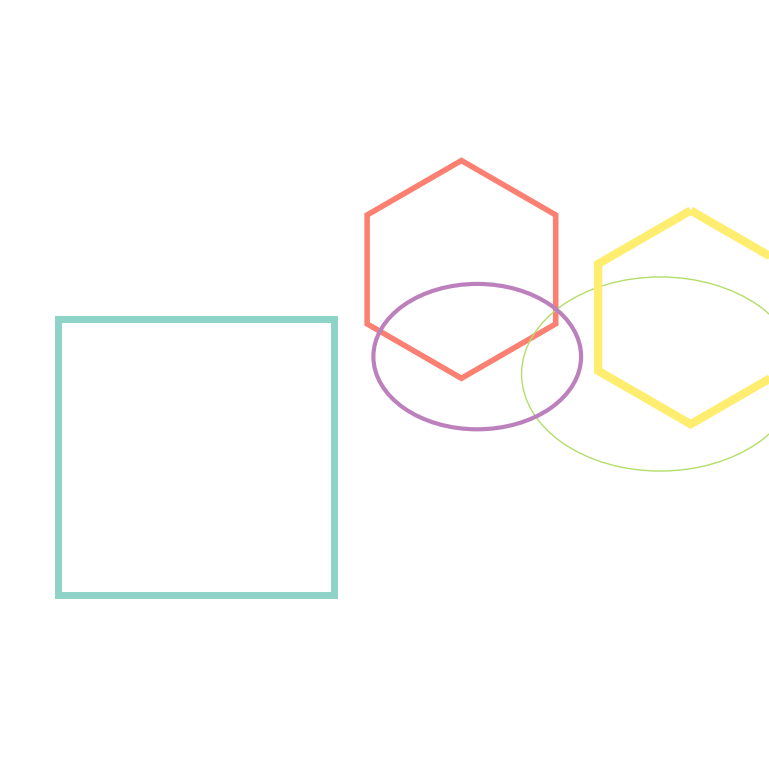[{"shape": "square", "thickness": 2.5, "radius": 0.9, "center": [0.255, 0.406]}, {"shape": "hexagon", "thickness": 2, "radius": 0.71, "center": [0.599, 0.65]}, {"shape": "oval", "thickness": 0.5, "radius": 0.9, "center": [0.857, 0.514]}, {"shape": "oval", "thickness": 1.5, "radius": 0.67, "center": [0.62, 0.537]}, {"shape": "hexagon", "thickness": 3, "radius": 0.69, "center": [0.897, 0.588]}]